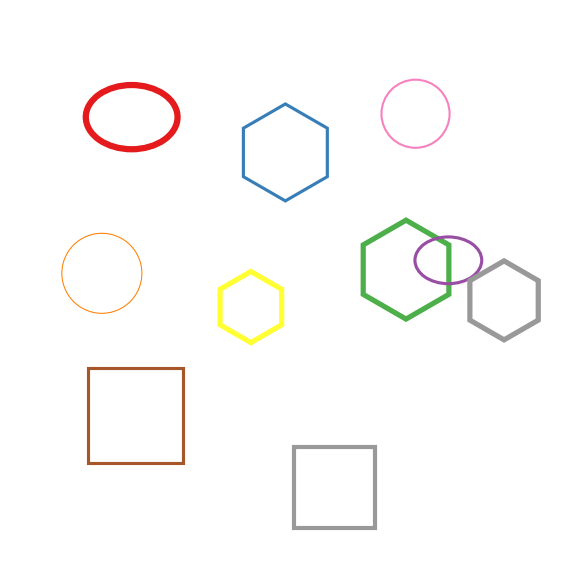[{"shape": "oval", "thickness": 3, "radius": 0.4, "center": [0.228, 0.796]}, {"shape": "hexagon", "thickness": 1.5, "radius": 0.42, "center": [0.494, 0.735]}, {"shape": "hexagon", "thickness": 2.5, "radius": 0.43, "center": [0.703, 0.532]}, {"shape": "oval", "thickness": 1.5, "radius": 0.29, "center": [0.776, 0.548]}, {"shape": "circle", "thickness": 0.5, "radius": 0.35, "center": [0.176, 0.526]}, {"shape": "hexagon", "thickness": 2.5, "radius": 0.31, "center": [0.434, 0.467]}, {"shape": "square", "thickness": 1.5, "radius": 0.41, "center": [0.235, 0.28]}, {"shape": "circle", "thickness": 1, "radius": 0.29, "center": [0.72, 0.802]}, {"shape": "hexagon", "thickness": 2.5, "radius": 0.34, "center": [0.873, 0.479]}, {"shape": "square", "thickness": 2, "radius": 0.35, "center": [0.58, 0.154]}]